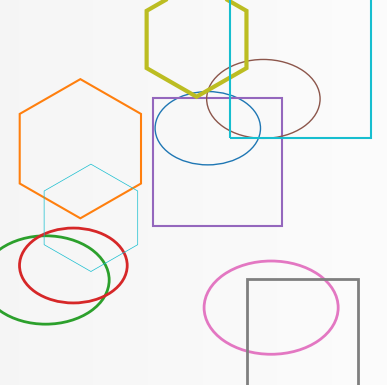[{"shape": "oval", "thickness": 1, "radius": 0.68, "center": [0.536, 0.667]}, {"shape": "hexagon", "thickness": 1.5, "radius": 0.9, "center": [0.207, 0.614]}, {"shape": "oval", "thickness": 2, "radius": 0.82, "center": [0.118, 0.273]}, {"shape": "oval", "thickness": 2, "radius": 0.69, "center": [0.189, 0.31]}, {"shape": "square", "thickness": 1.5, "radius": 0.83, "center": [0.562, 0.579]}, {"shape": "oval", "thickness": 1, "radius": 0.73, "center": [0.68, 0.743]}, {"shape": "oval", "thickness": 2, "radius": 0.87, "center": [0.7, 0.201]}, {"shape": "square", "thickness": 2, "radius": 0.71, "center": [0.781, 0.132]}, {"shape": "hexagon", "thickness": 3, "radius": 0.74, "center": [0.507, 0.898]}, {"shape": "hexagon", "thickness": 0.5, "radius": 0.7, "center": [0.235, 0.434]}, {"shape": "square", "thickness": 1.5, "radius": 0.91, "center": [0.776, 0.823]}]